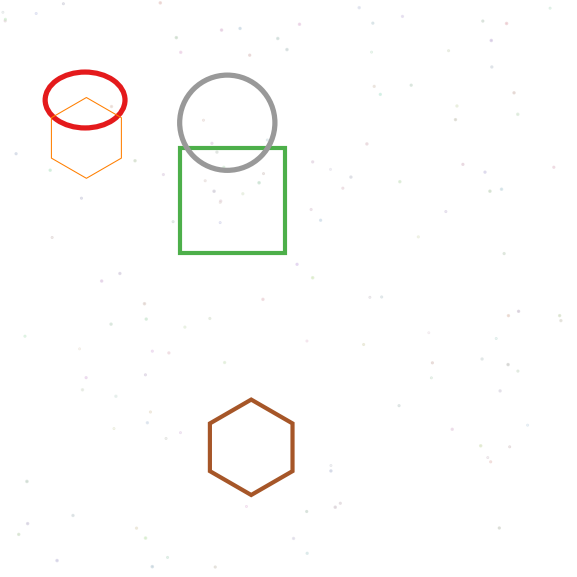[{"shape": "oval", "thickness": 2.5, "radius": 0.35, "center": [0.147, 0.826]}, {"shape": "square", "thickness": 2, "radius": 0.45, "center": [0.402, 0.652]}, {"shape": "hexagon", "thickness": 0.5, "radius": 0.35, "center": [0.15, 0.76]}, {"shape": "hexagon", "thickness": 2, "radius": 0.41, "center": [0.435, 0.225]}, {"shape": "circle", "thickness": 2.5, "radius": 0.41, "center": [0.394, 0.787]}]